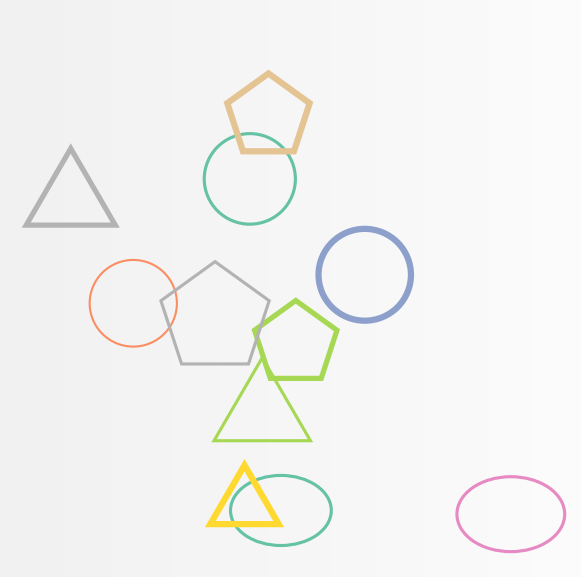[{"shape": "oval", "thickness": 1.5, "radius": 0.43, "center": [0.483, 0.115]}, {"shape": "circle", "thickness": 1.5, "radius": 0.39, "center": [0.43, 0.689]}, {"shape": "circle", "thickness": 1, "radius": 0.38, "center": [0.229, 0.474]}, {"shape": "circle", "thickness": 3, "radius": 0.4, "center": [0.628, 0.523]}, {"shape": "oval", "thickness": 1.5, "radius": 0.46, "center": [0.879, 0.109]}, {"shape": "triangle", "thickness": 1.5, "radius": 0.48, "center": [0.451, 0.284]}, {"shape": "pentagon", "thickness": 2.5, "radius": 0.37, "center": [0.509, 0.404]}, {"shape": "triangle", "thickness": 3, "radius": 0.34, "center": [0.421, 0.126]}, {"shape": "pentagon", "thickness": 3, "radius": 0.37, "center": [0.462, 0.797]}, {"shape": "pentagon", "thickness": 1.5, "radius": 0.49, "center": [0.37, 0.448]}, {"shape": "triangle", "thickness": 2.5, "radius": 0.44, "center": [0.122, 0.654]}]